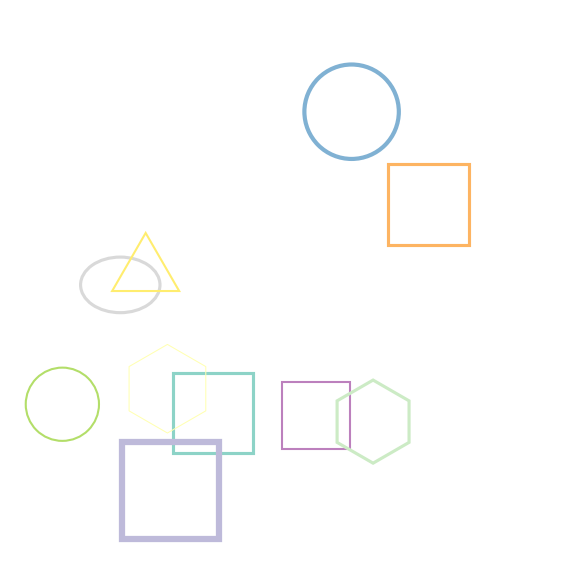[{"shape": "square", "thickness": 1.5, "radius": 0.35, "center": [0.369, 0.285]}, {"shape": "hexagon", "thickness": 0.5, "radius": 0.38, "center": [0.29, 0.326]}, {"shape": "square", "thickness": 3, "radius": 0.42, "center": [0.296, 0.15]}, {"shape": "circle", "thickness": 2, "radius": 0.41, "center": [0.609, 0.806]}, {"shape": "square", "thickness": 1.5, "radius": 0.35, "center": [0.742, 0.645]}, {"shape": "circle", "thickness": 1, "radius": 0.32, "center": [0.108, 0.299]}, {"shape": "oval", "thickness": 1.5, "radius": 0.34, "center": [0.208, 0.506]}, {"shape": "square", "thickness": 1, "radius": 0.29, "center": [0.547, 0.28]}, {"shape": "hexagon", "thickness": 1.5, "radius": 0.36, "center": [0.646, 0.269]}, {"shape": "triangle", "thickness": 1, "radius": 0.34, "center": [0.252, 0.529]}]